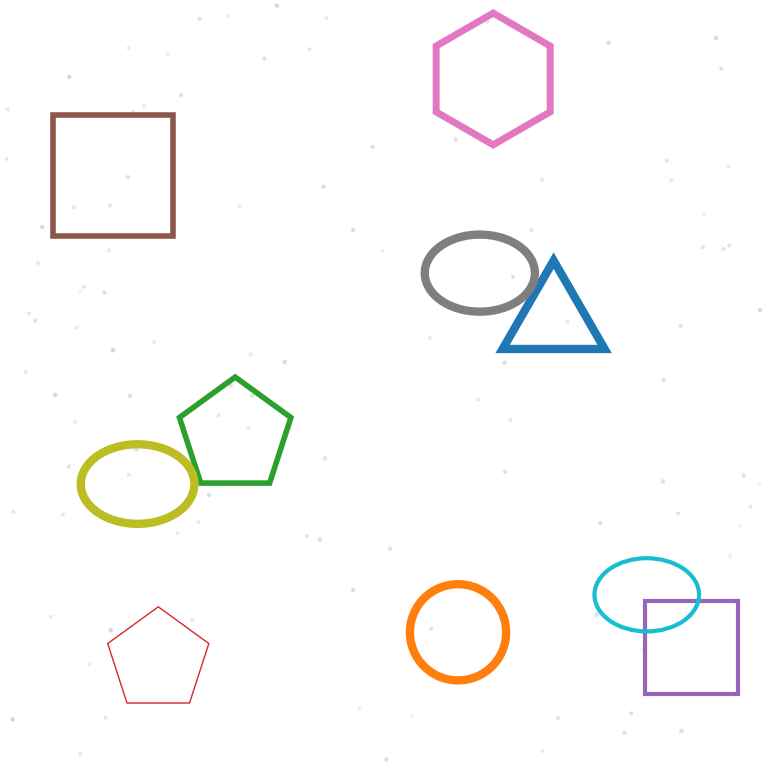[{"shape": "triangle", "thickness": 3, "radius": 0.38, "center": [0.719, 0.585]}, {"shape": "circle", "thickness": 3, "radius": 0.31, "center": [0.595, 0.179]}, {"shape": "pentagon", "thickness": 2, "radius": 0.38, "center": [0.305, 0.434]}, {"shape": "pentagon", "thickness": 0.5, "radius": 0.35, "center": [0.206, 0.143]}, {"shape": "square", "thickness": 1.5, "radius": 0.3, "center": [0.898, 0.159]}, {"shape": "square", "thickness": 2, "radius": 0.39, "center": [0.147, 0.772]}, {"shape": "hexagon", "thickness": 2.5, "radius": 0.43, "center": [0.64, 0.897]}, {"shape": "oval", "thickness": 3, "radius": 0.36, "center": [0.623, 0.645]}, {"shape": "oval", "thickness": 3, "radius": 0.37, "center": [0.179, 0.371]}, {"shape": "oval", "thickness": 1.5, "radius": 0.34, "center": [0.84, 0.228]}]